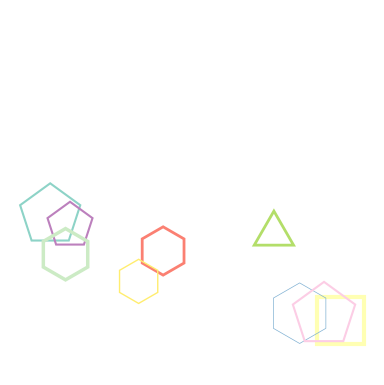[{"shape": "pentagon", "thickness": 1.5, "radius": 0.41, "center": [0.13, 0.442]}, {"shape": "square", "thickness": 3, "radius": 0.3, "center": [0.883, 0.167]}, {"shape": "hexagon", "thickness": 2, "radius": 0.31, "center": [0.424, 0.348]}, {"shape": "hexagon", "thickness": 0.5, "radius": 0.39, "center": [0.778, 0.186]}, {"shape": "triangle", "thickness": 2, "radius": 0.29, "center": [0.711, 0.393]}, {"shape": "pentagon", "thickness": 1.5, "radius": 0.43, "center": [0.842, 0.183]}, {"shape": "pentagon", "thickness": 1.5, "radius": 0.31, "center": [0.182, 0.414]}, {"shape": "hexagon", "thickness": 2.5, "radius": 0.33, "center": [0.17, 0.34]}, {"shape": "hexagon", "thickness": 1, "radius": 0.29, "center": [0.36, 0.269]}]